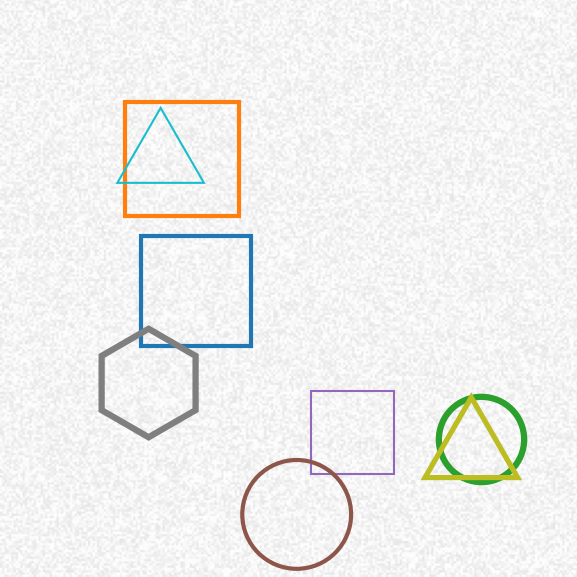[{"shape": "square", "thickness": 2, "radius": 0.47, "center": [0.34, 0.496]}, {"shape": "square", "thickness": 2, "radius": 0.49, "center": [0.315, 0.723]}, {"shape": "circle", "thickness": 3, "radius": 0.37, "center": [0.834, 0.238]}, {"shape": "square", "thickness": 1, "radius": 0.36, "center": [0.61, 0.25]}, {"shape": "circle", "thickness": 2, "radius": 0.47, "center": [0.514, 0.108]}, {"shape": "hexagon", "thickness": 3, "radius": 0.47, "center": [0.257, 0.336]}, {"shape": "triangle", "thickness": 2.5, "radius": 0.46, "center": [0.816, 0.218]}, {"shape": "triangle", "thickness": 1, "radius": 0.43, "center": [0.278, 0.726]}]